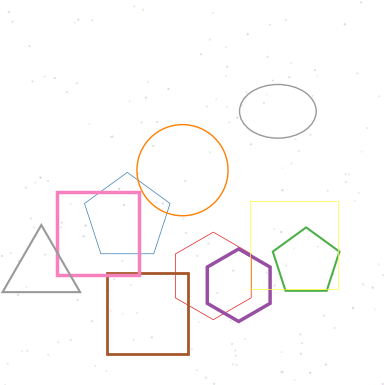[{"shape": "hexagon", "thickness": 0.5, "radius": 0.57, "center": [0.554, 0.283]}, {"shape": "pentagon", "thickness": 0.5, "radius": 0.58, "center": [0.331, 0.435]}, {"shape": "pentagon", "thickness": 1.5, "radius": 0.46, "center": [0.795, 0.318]}, {"shape": "hexagon", "thickness": 2.5, "radius": 0.47, "center": [0.62, 0.259]}, {"shape": "circle", "thickness": 1, "radius": 0.59, "center": [0.474, 0.558]}, {"shape": "square", "thickness": 0.5, "radius": 0.57, "center": [0.764, 0.363]}, {"shape": "square", "thickness": 2, "radius": 0.52, "center": [0.384, 0.186]}, {"shape": "square", "thickness": 2.5, "radius": 0.53, "center": [0.254, 0.393]}, {"shape": "triangle", "thickness": 1.5, "radius": 0.58, "center": [0.107, 0.299]}, {"shape": "oval", "thickness": 1, "radius": 0.5, "center": [0.722, 0.711]}]